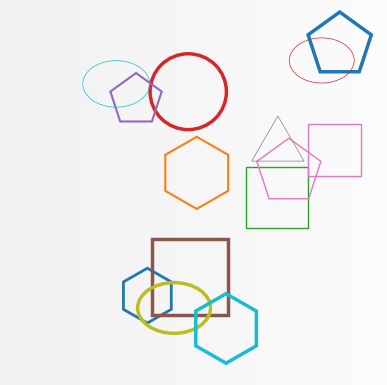[{"shape": "hexagon", "thickness": 2, "radius": 0.36, "center": [0.38, 0.232]}, {"shape": "pentagon", "thickness": 2.5, "radius": 0.43, "center": [0.877, 0.883]}, {"shape": "hexagon", "thickness": 1.5, "radius": 0.47, "center": [0.508, 0.551]}, {"shape": "square", "thickness": 1, "radius": 0.4, "center": [0.715, 0.487]}, {"shape": "circle", "thickness": 2.5, "radius": 0.49, "center": [0.486, 0.762]}, {"shape": "oval", "thickness": 0.5, "radius": 0.42, "center": [0.83, 0.843]}, {"shape": "pentagon", "thickness": 1.5, "radius": 0.35, "center": [0.351, 0.741]}, {"shape": "square", "thickness": 2.5, "radius": 0.49, "center": [0.491, 0.281]}, {"shape": "pentagon", "thickness": 1, "radius": 0.43, "center": [0.745, 0.554]}, {"shape": "square", "thickness": 1, "radius": 0.34, "center": [0.863, 0.611]}, {"shape": "triangle", "thickness": 0.5, "radius": 0.39, "center": [0.717, 0.621]}, {"shape": "oval", "thickness": 2.5, "radius": 0.47, "center": [0.449, 0.2]}, {"shape": "oval", "thickness": 0.5, "radius": 0.43, "center": [0.3, 0.782]}, {"shape": "hexagon", "thickness": 2.5, "radius": 0.45, "center": [0.583, 0.147]}]